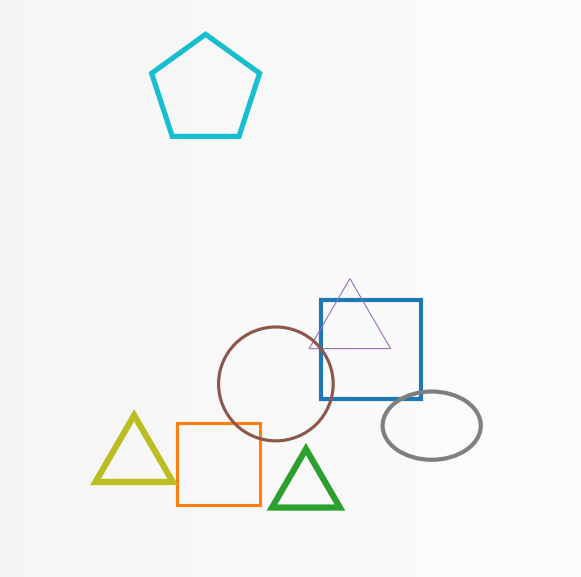[{"shape": "square", "thickness": 2, "radius": 0.43, "center": [0.638, 0.394]}, {"shape": "square", "thickness": 1.5, "radius": 0.36, "center": [0.376, 0.196]}, {"shape": "triangle", "thickness": 3, "radius": 0.34, "center": [0.526, 0.154]}, {"shape": "triangle", "thickness": 0.5, "radius": 0.4, "center": [0.602, 0.436]}, {"shape": "circle", "thickness": 1.5, "radius": 0.49, "center": [0.475, 0.334]}, {"shape": "oval", "thickness": 2, "radius": 0.42, "center": [0.743, 0.262]}, {"shape": "triangle", "thickness": 3, "radius": 0.38, "center": [0.231, 0.203]}, {"shape": "pentagon", "thickness": 2.5, "radius": 0.49, "center": [0.354, 0.842]}]